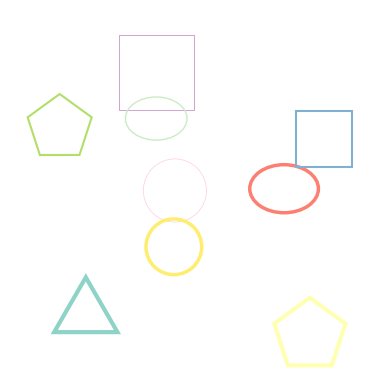[{"shape": "triangle", "thickness": 3, "radius": 0.47, "center": [0.223, 0.185]}, {"shape": "pentagon", "thickness": 3, "radius": 0.49, "center": [0.805, 0.13]}, {"shape": "oval", "thickness": 2.5, "radius": 0.45, "center": [0.738, 0.51]}, {"shape": "square", "thickness": 1.5, "radius": 0.37, "center": [0.842, 0.639]}, {"shape": "pentagon", "thickness": 1.5, "radius": 0.44, "center": [0.155, 0.668]}, {"shape": "circle", "thickness": 0.5, "radius": 0.41, "center": [0.454, 0.505]}, {"shape": "square", "thickness": 0.5, "radius": 0.49, "center": [0.405, 0.811]}, {"shape": "oval", "thickness": 1, "radius": 0.4, "center": [0.406, 0.692]}, {"shape": "circle", "thickness": 2.5, "radius": 0.36, "center": [0.452, 0.359]}]